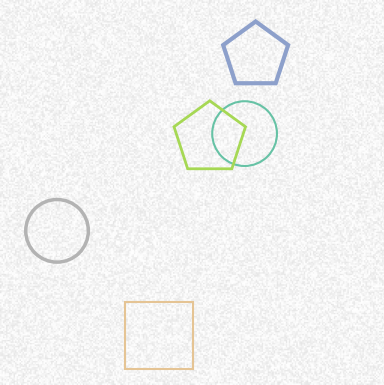[{"shape": "circle", "thickness": 1.5, "radius": 0.42, "center": [0.635, 0.653]}, {"shape": "pentagon", "thickness": 3, "radius": 0.44, "center": [0.664, 0.856]}, {"shape": "pentagon", "thickness": 2, "radius": 0.49, "center": [0.545, 0.641]}, {"shape": "square", "thickness": 1.5, "radius": 0.44, "center": [0.413, 0.129]}, {"shape": "circle", "thickness": 2.5, "radius": 0.41, "center": [0.148, 0.4]}]